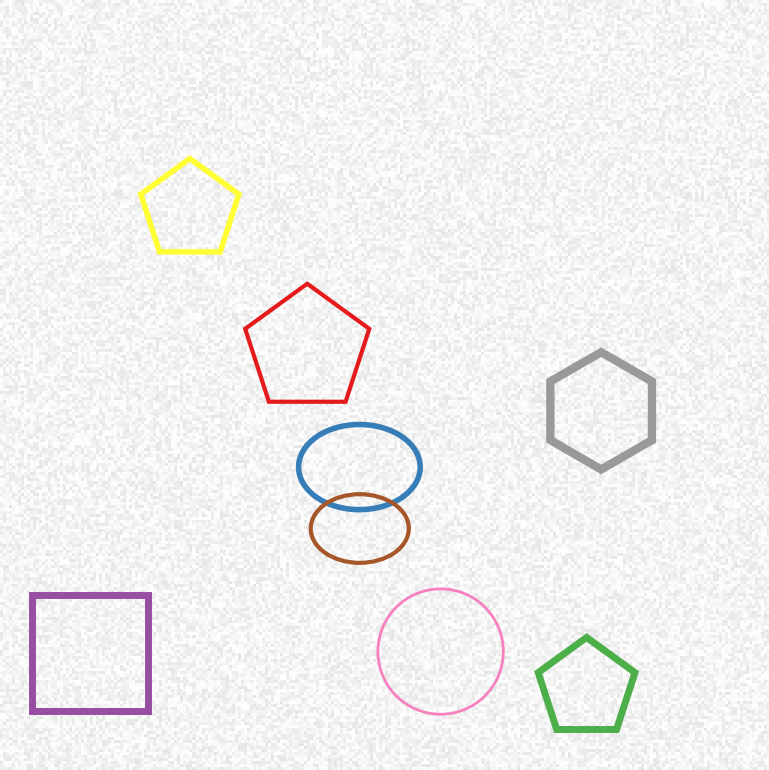[{"shape": "pentagon", "thickness": 1.5, "radius": 0.42, "center": [0.399, 0.547]}, {"shape": "oval", "thickness": 2, "radius": 0.39, "center": [0.467, 0.393]}, {"shape": "pentagon", "thickness": 2.5, "radius": 0.33, "center": [0.762, 0.106]}, {"shape": "square", "thickness": 2.5, "radius": 0.38, "center": [0.117, 0.153]}, {"shape": "pentagon", "thickness": 2, "radius": 0.33, "center": [0.247, 0.727]}, {"shape": "oval", "thickness": 1.5, "radius": 0.32, "center": [0.467, 0.314]}, {"shape": "circle", "thickness": 1, "radius": 0.41, "center": [0.572, 0.154]}, {"shape": "hexagon", "thickness": 3, "radius": 0.38, "center": [0.781, 0.466]}]